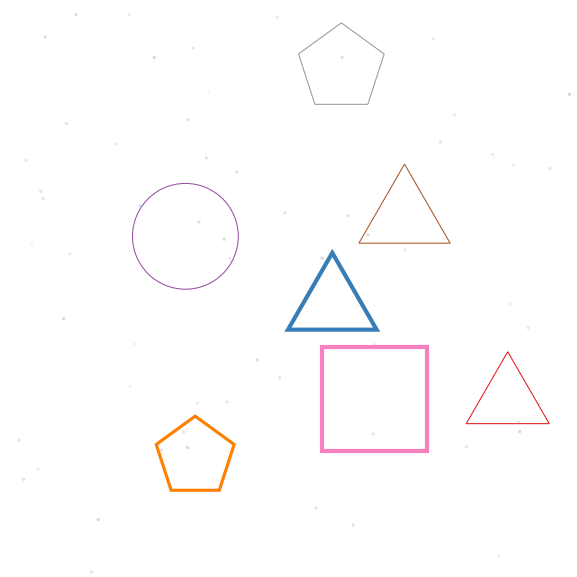[{"shape": "triangle", "thickness": 0.5, "radius": 0.42, "center": [0.879, 0.307]}, {"shape": "triangle", "thickness": 2, "radius": 0.44, "center": [0.575, 0.473]}, {"shape": "circle", "thickness": 0.5, "radius": 0.46, "center": [0.321, 0.59]}, {"shape": "pentagon", "thickness": 1.5, "radius": 0.35, "center": [0.338, 0.208]}, {"shape": "triangle", "thickness": 0.5, "radius": 0.46, "center": [0.7, 0.624]}, {"shape": "square", "thickness": 2, "radius": 0.45, "center": [0.649, 0.308]}, {"shape": "pentagon", "thickness": 0.5, "radius": 0.39, "center": [0.591, 0.882]}]